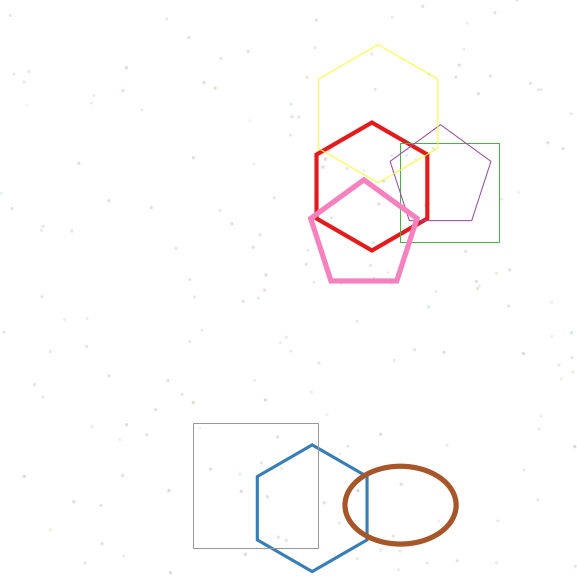[{"shape": "hexagon", "thickness": 2, "radius": 0.55, "center": [0.644, 0.676]}, {"shape": "hexagon", "thickness": 1.5, "radius": 0.55, "center": [0.541, 0.119]}, {"shape": "square", "thickness": 0.5, "radius": 0.43, "center": [0.778, 0.665]}, {"shape": "pentagon", "thickness": 0.5, "radius": 0.46, "center": [0.763, 0.691]}, {"shape": "hexagon", "thickness": 0.5, "radius": 0.6, "center": [0.655, 0.802]}, {"shape": "oval", "thickness": 2.5, "radius": 0.48, "center": [0.694, 0.124]}, {"shape": "pentagon", "thickness": 2.5, "radius": 0.48, "center": [0.63, 0.591]}, {"shape": "square", "thickness": 0.5, "radius": 0.54, "center": [0.443, 0.159]}]